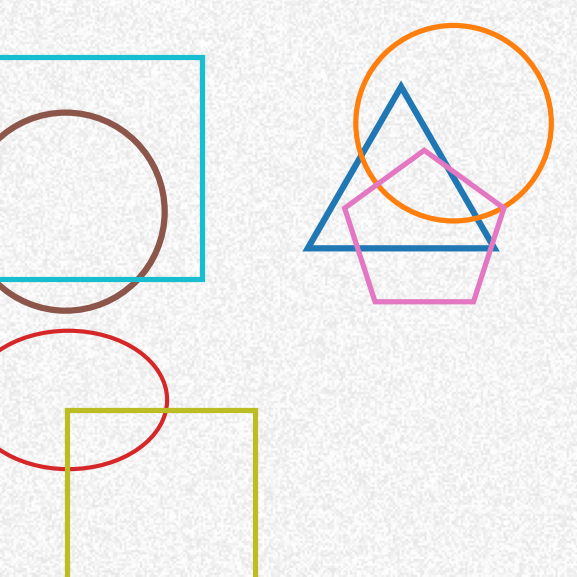[{"shape": "triangle", "thickness": 3, "radius": 0.93, "center": [0.695, 0.662]}, {"shape": "circle", "thickness": 2.5, "radius": 0.85, "center": [0.785, 0.786]}, {"shape": "oval", "thickness": 2, "radius": 0.86, "center": [0.118, 0.307]}, {"shape": "circle", "thickness": 3, "radius": 0.86, "center": [0.114, 0.633]}, {"shape": "pentagon", "thickness": 2.5, "radius": 0.72, "center": [0.735, 0.594]}, {"shape": "square", "thickness": 2.5, "radius": 0.82, "center": [0.279, 0.126]}, {"shape": "square", "thickness": 2.5, "radius": 0.96, "center": [0.158, 0.709]}]